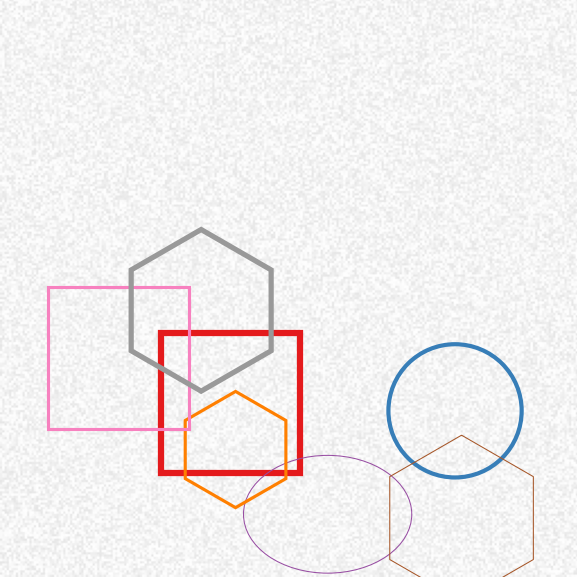[{"shape": "square", "thickness": 3, "radius": 0.6, "center": [0.399, 0.301]}, {"shape": "circle", "thickness": 2, "radius": 0.58, "center": [0.788, 0.288]}, {"shape": "oval", "thickness": 0.5, "radius": 0.73, "center": [0.567, 0.109]}, {"shape": "hexagon", "thickness": 1.5, "radius": 0.5, "center": [0.408, 0.221]}, {"shape": "hexagon", "thickness": 0.5, "radius": 0.72, "center": [0.799, 0.102]}, {"shape": "square", "thickness": 1.5, "radius": 0.61, "center": [0.205, 0.379]}, {"shape": "hexagon", "thickness": 2.5, "radius": 0.7, "center": [0.348, 0.462]}]